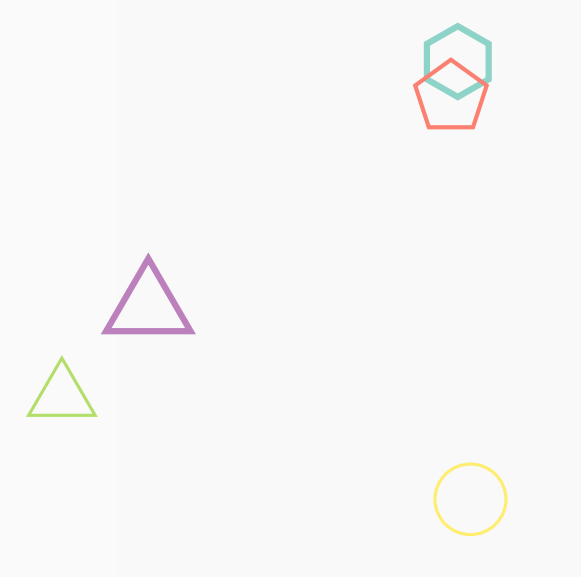[{"shape": "hexagon", "thickness": 3, "radius": 0.31, "center": [0.788, 0.893]}, {"shape": "pentagon", "thickness": 2, "radius": 0.32, "center": [0.776, 0.831]}, {"shape": "triangle", "thickness": 1.5, "radius": 0.33, "center": [0.106, 0.313]}, {"shape": "triangle", "thickness": 3, "radius": 0.42, "center": [0.255, 0.468]}, {"shape": "circle", "thickness": 1.5, "radius": 0.31, "center": [0.809, 0.135]}]